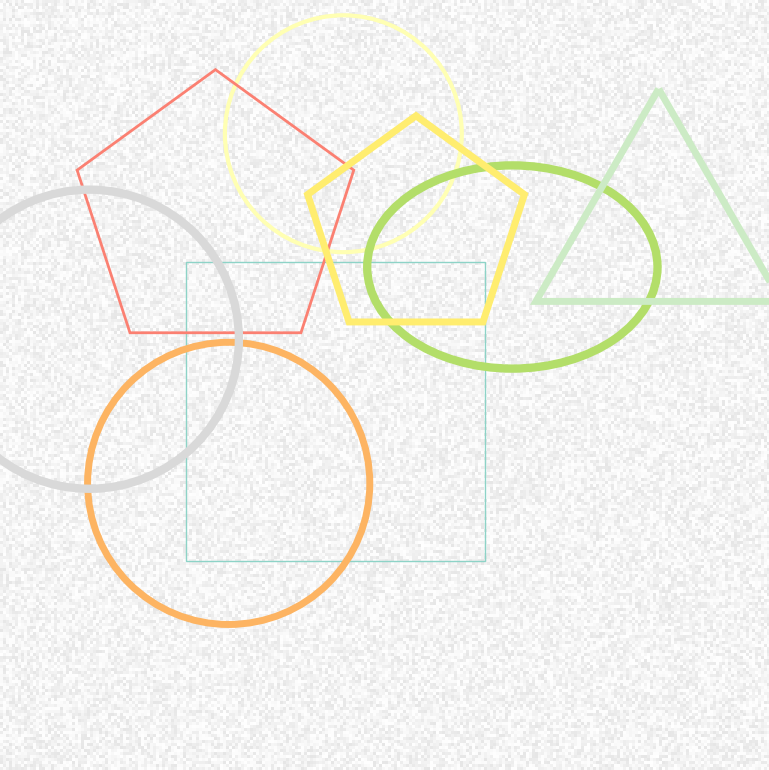[{"shape": "square", "thickness": 0.5, "radius": 0.97, "center": [0.436, 0.466]}, {"shape": "circle", "thickness": 1.5, "radius": 0.77, "center": [0.446, 0.826]}, {"shape": "pentagon", "thickness": 1, "radius": 0.94, "center": [0.28, 0.721]}, {"shape": "circle", "thickness": 2.5, "radius": 0.92, "center": [0.297, 0.372]}, {"shape": "oval", "thickness": 3, "radius": 0.94, "center": [0.665, 0.653]}, {"shape": "circle", "thickness": 3, "radius": 0.97, "center": [0.116, 0.559]}, {"shape": "triangle", "thickness": 2.5, "radius": 0.92, "center": [0.855, 0.701]}, {"shape": "pentagon", "thickness": 2.5, "radius": 0.74, "center": [0.54, 0.702]}]